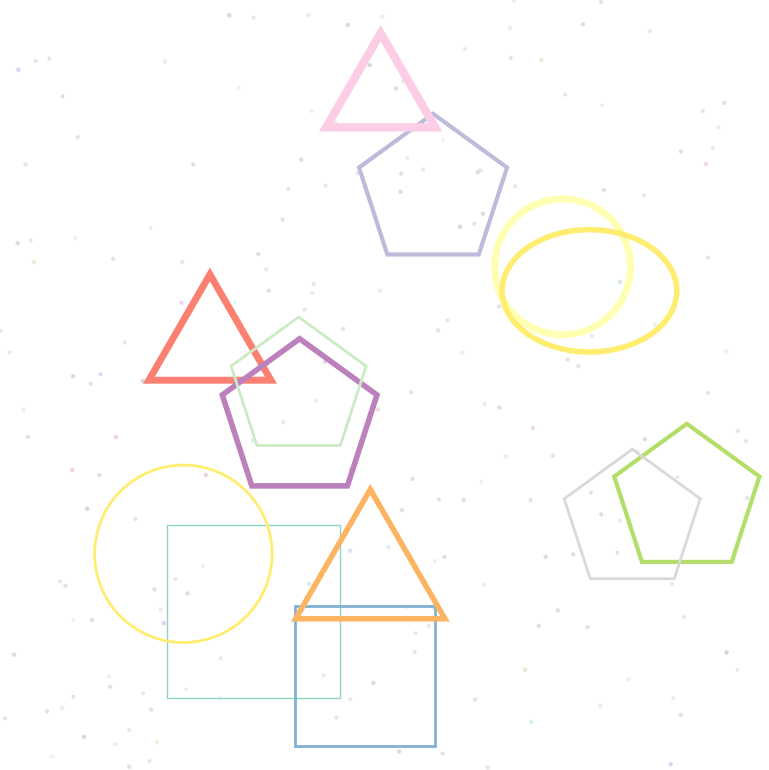[{"shape": "square", "thickness": 0.5, "radius": 0.56, "center": [0.329, 0.206]}, {"shape": "circle", "thickness": 2.5, "radius": 0.44, "center": [0.731, 0.654]}, {"shape": "pentagon", "thickness": 1.5, "radius": 0.51, "center": [0.562, 0.751]}, {"shape": "triangle", "thickness": 2.5, "radius": 0.46, "center": [0.273, 0.552]}, {"shape": "square", "thickness": 1, "radius": 0.45, "center": [0.475, 0.122]}, {"shape": "triangle", "thickness": 2, "radius": 0.56, "center": [0.481, 0.252]}, {"shape": "pentagon", "thickness": 1.5, "radius": 0.5, "center": [0.892, 0.35]}, {"shape": "triangle", "thickness": 3, "radius": 0.41, "center": [0.494, 0.875]}, {"shape": "pentagon", "thickness": 1, "radius": 0.46, "center": [0.821, 0.324]}, {"shape": "pentagon", "thickness": 2, "radius": 0.53, "center": [0.389, 0.454]}, {"shape": "pentagon", "thickness": 1, "radius": 0.46, "center": [0.388, 0.496]}, {"shape": "circle", "thickness": 1, "radius": 0.58, "center": [0.238, 0.281]}, {"shape": "oval", "thickness": 2, "radius": 0.57, "center": [0.766, 0.622]}]